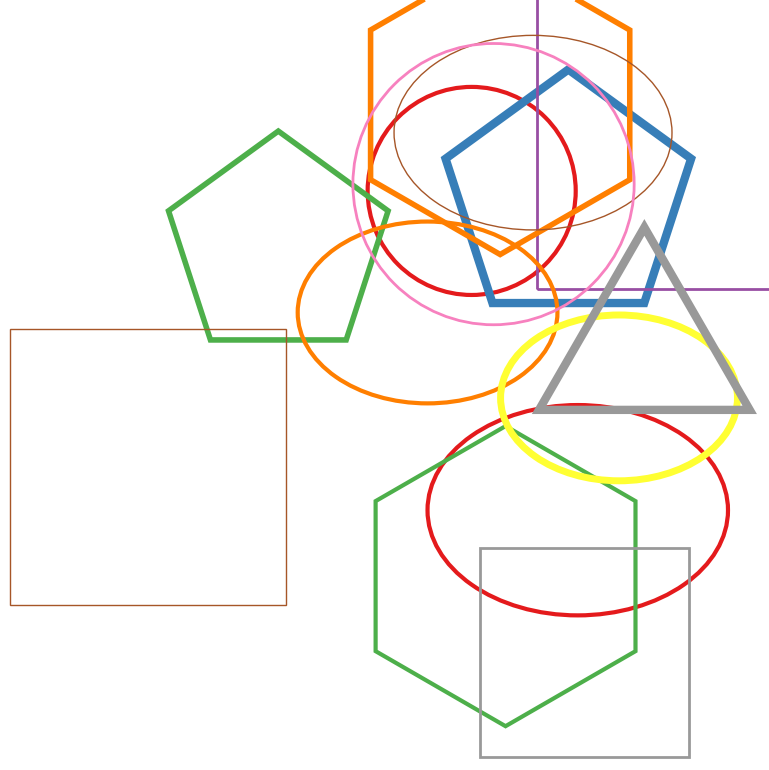[{"shape": "oval", "thickness": 1.5, "radius": 0.98, "center": [0.75, 0.337]}, {"shape": "circle", "thickness": 1.5, "radius": 0.68, "center": [0.613, 0.752]}, {"shape": "pentagon", "thickness": 3, "radius": 0.84, "center": [0.738, 0.742]}, {"shape": "hexagon", "thickness": 1.5, "radius": 0.97, "center": [0.657, 0.252]}, {"shape": "pentagon", "thickness": 2, "radius": 0.75, "center": [0.361, 0.68]}, {"shape": "square", "thickness": 1, "radius": 0.98, "center": [0.894, 0.821]}, {"shape": "oval", "thickness": 1.5, "radius": 0.84, "center": [0.555, 0.594]}, {"shape": "hexagon", "thickness": 2, "radius": 0.97, "center": [0.65, 0.864]}, {"shape": "oval", "thickness": 2.5, "radius": 0.77, "center": [0.804, 0.483]}, {"shape": "oval", "thickness": 0.5, "radius": 0.9, "center": [0.692, 0.828]}, {"shape": "square", "thickness": 0.5, "radius": 0.9, "center": [0.192, 0.394]}, {"shape": "circle", "thickness": 1, "radius": 0.91, "center": [0.641, 0.761]}, {"shape": "triangle", "thickness": 3, "radius": 0.79, "center": [0.837, 0.547]}, {"shape": "square", "thickness": 1, "radius": 0.68, "center": [0.759, 0.152]}]